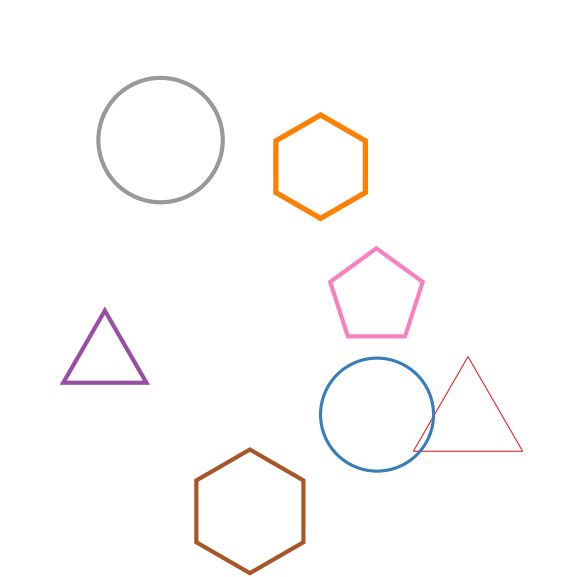[{"shape": "triangle", "thickness": 0.5, "radius": 0.55, "center": [0.81, 0.272]}, {"shape": "circle", "thickness": 1.5, "radius": 0.49, "center": [0.653, 0.281]}, {"shape": "triangle", "thickness": 2, "radius": 0.42, "center": [0.182, 0.378]}, {"shape": "hexagon", "thickness": 2.5, "radius": 0.45, "center": [0.555, 0.71]}, {"shape": "hexagon", "thickness": 2, "radius": 0.54, "center": [0.433, 0.114]}, {"shape": "pentagon", "thickness": 2, "radius": 0.42, "center": [0.652, 0.485]}, {"shape": "circle", "thickness": 2, "radius": 0.54, "center": [0.278, 0.757]}]